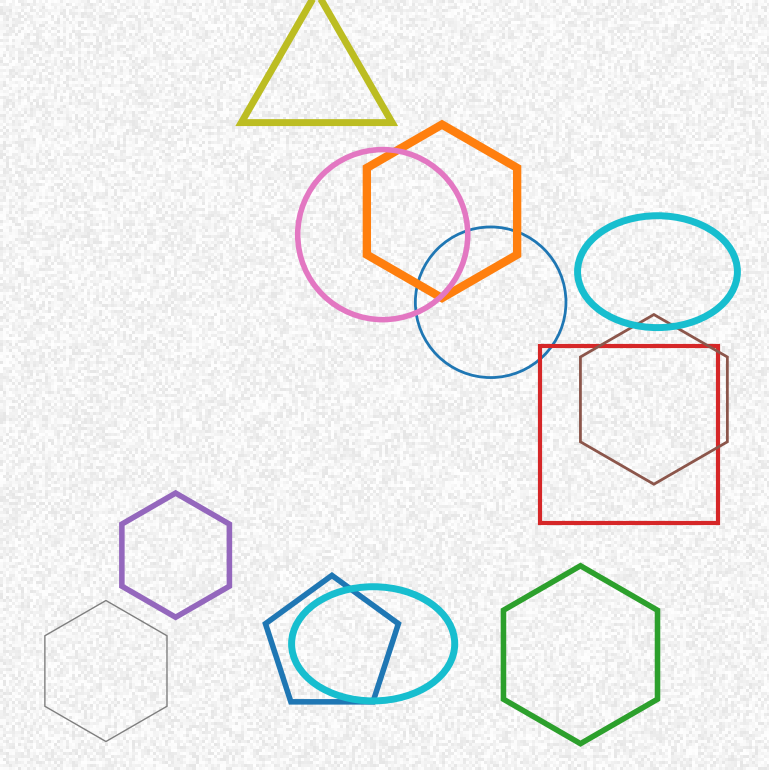[{"shape": "pentagon", "thickness": 2, "radius": 0.45, "center": [0.431, 0.162]}, {"shape": "circle", "thickness": 1, "radius": 0.49, "center": [0.637, 0.607]}, {"shape": "hexagon", "thickness": 3, "radius": 0.56, "center": [0.574, 0.726]}, {"shape": "hexagon", "thickness": 2, "radius": 0.58, "center": [0.754, 0.15]}, {"shape": "square", "thickness": 1.5, "radius": 0.58, "center": [0.817, 0.435]}, {"shape": "hexagon", "thickness": 2, "radius": 0.4, "center": [0.228, 0.279]}, {"shape": "hexagon", "thickness": 1, "radius": 0.55, "center": [0.849, 0.481]}, {"shape": "circle", "thickness": 2, "radius": 0.55, "center": [0.497, 0.695]}, {"shape": "hexagon", "thickness": 0.5, "radius": 0.46, "center": [0.138, 0.129]}, {"shape": "triangle", "thickness": 2.5, "radius": 0.57, "center": [0.411, 0.897]}, {"shape": "oval", "thickness": 2.5, "radius": 0.53, "center": [0.485, 0.164]}, {"shape": "oval", "thickness": 2.5, "radius": 0.52, "center": [0.854, 0.647]}]